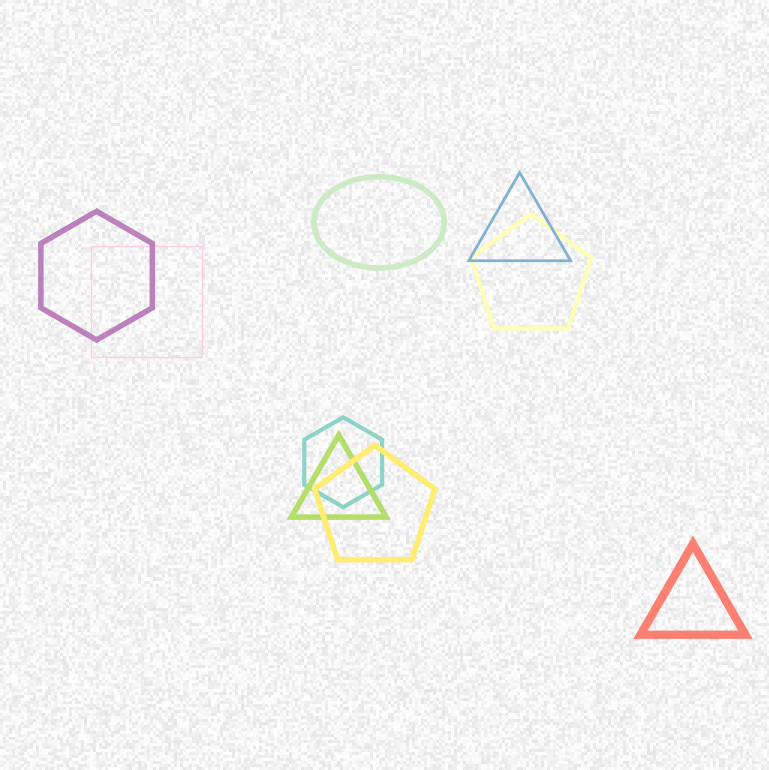[{"shape": "hexagon", "thickness": 1.5, "radius": 0.29, "center": [0.446, 0.4]}, {"shape": "pentagon", "thickness": 1.5, "radius": 0.41, "center": [0.69, 0.64]}, {"shape": "triangle", "thickness": 3, "radius": 0.39, "center": [0.9, 0.215]}, {"shape": "triangle", "thickness": 1, "radius": 0.38, "center": [0.675, 0.7]}, {"shape": "triangle", "thickness": 2, "radius": 0.36, "center": [0.44, 0.364]}, {"shape": "square", "thickness": 0.5, "radius": 0.36, "center": [0.19, 0.609]}, {"shape": "hexagon", "thickness": 2, "radius": 0.42, "center": [0.125, 0.642]}, {"shape": "oval", "thickness": 2, "radius": 0.42, "center": [0.492, 0.711]}, {"shape": "pentagon", "thickness": 2, "radius": 0.41, "center": [0.487, 0.34]}]